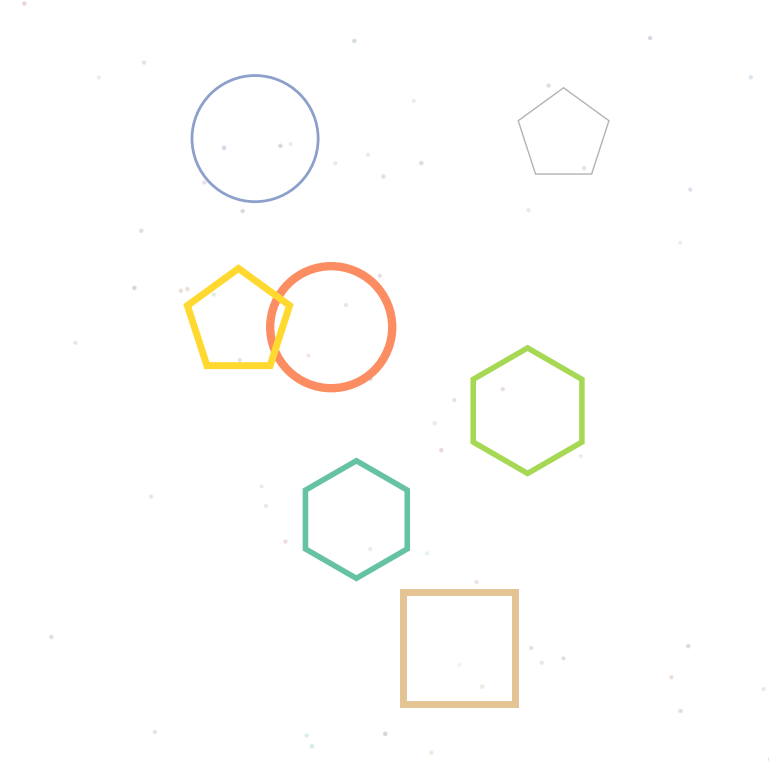[{"shape": "hexagon", "thickness": 2, "radius": 0.38, "center": [0.463, 0.325]}, {"shape": "circle", "thickness": 3, "radius": 0.4, "center": [0.43, 0.575]}, {"shape": "circle", "thickness": 1, "radius": 0.41, "center": [0.331, 0.82]}, {"shape": "hexagon", "thickness": 2, "radius": 0.41, "center": [0.685, 0.467]}, {"shape": "pentagon", "thickness": 2.5, "radius": 0.35, "center": [0.31, 0.582]}, {"shape": "square", "thickness": 2.5, "radius": 0.36, "center": [0.596, 0.158]}, {"shape": "pentagon", "thickness": 0.5, "radius": 0.31, "center": [0.732, 0.824]}]